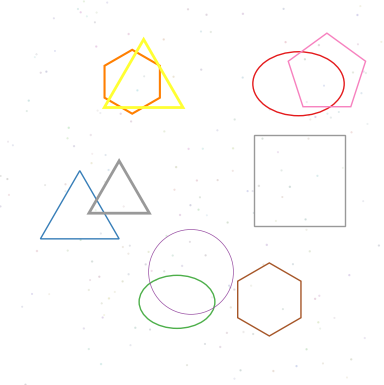[{"shape": "oval", "thickness": 1, "radius": 0.59, "center": [0.775, 0.782]}, {"shape": "triangle", "thickness": 1, "radius": 0.59, "center": [0.207, 0.439]}, {"shape": "oval", "thickness": 1, "radius": 0.49, "center": [0.46, 0.216]}, {"shape": "circle", "thickness": 0.5, "radius": 0.55, "center": [0.496, 0.294]}, {"shape": "hexagon", "thickness": 1.5, "radius": 0.41, "center": [0.343, 0.788]}, {"shape": "triangle", "thickness": 2, "radius": 0.59, "center": [0.373, 0.78]}, {"shape": "hexagon", "thickness": 1, "radius": 0.47, "center": [0.7, 0.222]}, {"shape": "pentagon", "thickness": 1, "radius": 0.53, "center": [0.849, 0.808]}, {"shape": "square", "thickness": 1, "radius": 0.59, "center": [0.778, 0.532]}, {"shape": "triangle", "thickness": 2, "radius": 0.45, "center": [0.309, 0.492]}]